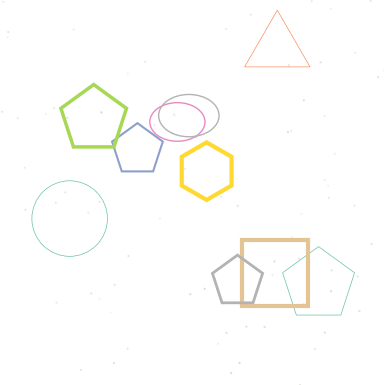[{"shape": "circle", "thickness": 0.5, "radius": 0.49, "center": [0.181, 0.432]}, {"shape": "pentagon", "thickness": 0.5, "radius": 0.49, "center": [0.828, 0.261]}, {"shape": "triangle", "thickness": 0.5, "radius": 0.49, "center": [0.72, 0.875]}, {"shape": "pentagon", "thickness": 1.5, "radius": 0.35, "center": [0.357, 0.611]}, {"shape": "oval", "thickness": 1, "radius": 0.36, "center": [0.461, 0.683]}, {"shape": "pentagon", "thickness": 2.5, "radius": 0.45, "center": [0.243, 0.691]}, {"shape": "hexagon", "thickness": 3, "radius": 0.37, "center": [0.537, 0.555]}, {"shape": "square", "thickness": 3, "radius": 0.43, "center": [0.715, 0.291]}, {"shape": "pentagon", "thickness": 2, "radius": 0.34, "center": [0.617, 0.269]}, {"shape": "oval", "thickness": 1, "radius": 0.39, "center": [0.491, 0.7]}]